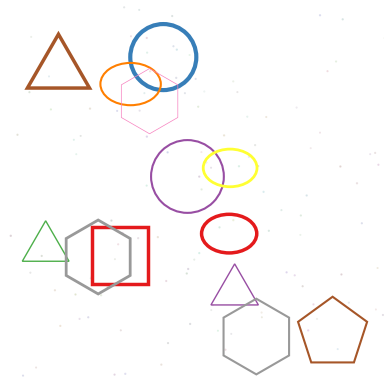[{"shape": "oval", "thickness": 2.5, "radius": 0.36, "center": [0.595, 0.393]}, {"shape": "square", "thickness": 2.5, "radius": 0.37, "center": [0.312, 0.336]}, {"shape": "circle", "thickness": 3, "radius": 0.43, "center": [0.424, 0.852]}, {"shape": "triangle", "thickness": 1, "radius": 0.35, "center": [0.119, 0.356]}, {"shape": "triangle", "thickness": 1, "radius": 0.36, "center": [0.61, 0.243]}, {"shape": "circle", "thickness": 1.5, "radius": 0.47, "center": [0.487, 0.542]}, {"shape": "oval", "thickness": 1.5, "radius": 0.39, "center": [0.339, 0.782]}, {"shape": "oval", "thickness": 2, "radius": 0.35, "center": [0.598, 0.564]}, {"shape": "triangle", "thickness": 2.5, "radius": 0.47, "center": [0.152, 0.818]}, {"shape": "pentagon", "thickness": 1.5, "radius": 0.47, "center": [0.864, 0.135]}, {"shape": "hexagon", "thickness": 0.5, "radius": 0.42, "center": [0.388, 0.737]}, {"shape": "hexagon", "thickness": 2, "radius": 0.48, "center": [0.255, 0.332]}, {"shape": "hexagon", "thickness": 1.5, "radius": 0.49, "center": [0.666, 0.126]}]